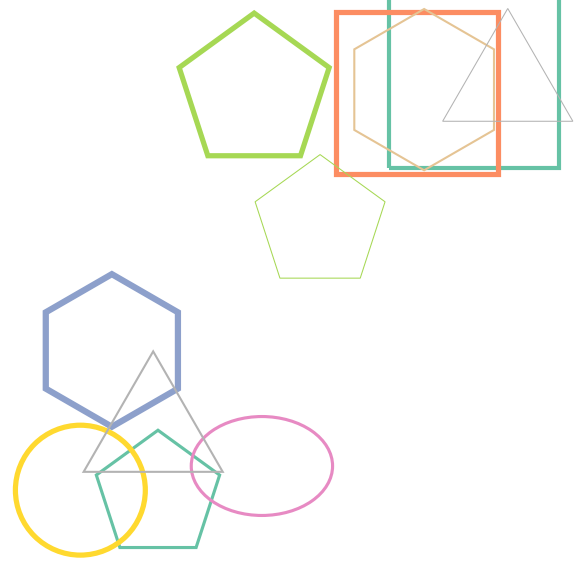[{"shape": "square", "thickness": 2, "radius": 0.74, "center": [0.821, 0.855]}, {"shape": "pentagon", "thickness": 1.5, "radius": 0.56, "center": [0.274, 0.142]}, {"shape": "square", "thickness": 2.5, "radius": 0.7, "center": [0.722, 0.838]}, {"shape": "hexagon", "thickness": 3, "radius": 0.66, "center": [0.194, 0.392]}, {"shape": "oval", "thickness": 1.5, "radius": 0.61, "center": [0.454, 0.192]}, {"shape": "pentagon", "thickness": 0.5, "radius": 0.59, "center": [0.554, 0.613]}, {"shape": "pentagon", "thickness": 2.5, "radius": 0.68, "center": [0.44, 0.84]}, {"shape": "circle", "thickness": 2.5, "radius": 0.56, "center": [0.139, 0.15]}, {"shape": "hexagon", "thickness": 1, "radius": 0.7, "center": [0.734, 0.844]}, {"shape": "triangle", "thickness": 1, "radius": 0.7, "center": [0.265, 0.252]}, {"shape": "triangle", "thickness": 0.5, "radius": 0.65, "center": [0.879, 0.854]}]